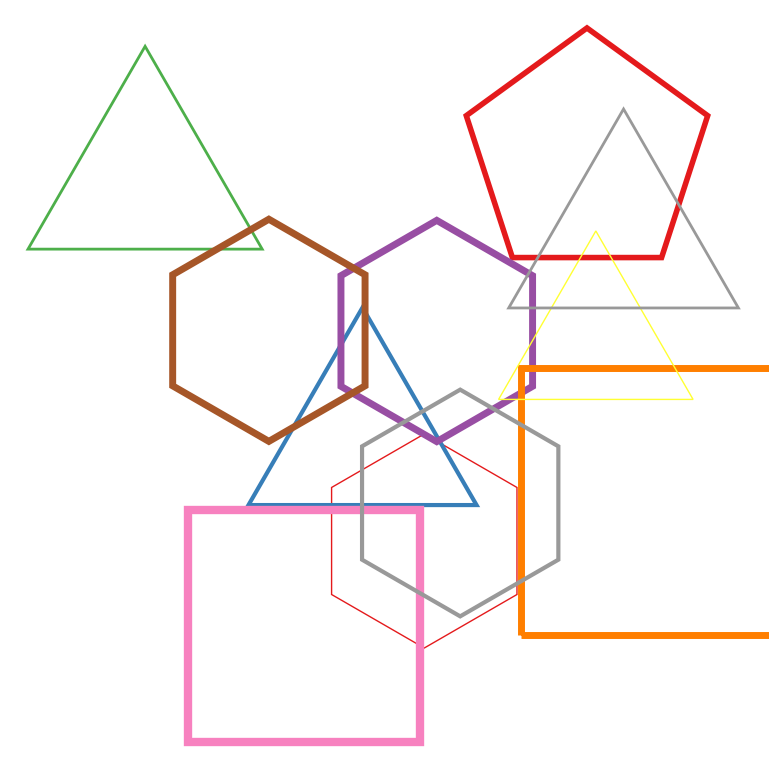[{"shape": "pentagon", "thickness": 2, "radius": 0.82, "center": [0.762, 0.799]}, {"shape": "hexagon", "thickness": 0.5, "radius": 0.69, "center": [0.551, 0.297]}, {"shape": "triangle", "thickness": 1.5, "radius": 0.86, "center": [0.471, 0.43]}, {"shape": "triangle", "thickness": 1, "radius": 0.88, "center": [0.188, 0.764]}, {"shape": "hexagon", "thickness": 2.5, "radius": 0.72, "center": [0.567, 0.57]}, {"shape": "square", "thickness": 2.5, "radius": 0.87, "center": [0.851, 0.348]}, {"shape": "triangle", "thickness": 0.5, "radius": 0.73, "center": [0.774, 0.554]}, {"shape": "hexagon", "thickness": 2.5, "radius": 0.72, "center": [0.349, 0.571]}, {"shape": "square", "thickness": 3, "radius": 0.75, "center": [0.394, 0.187]}, {"shape": "triangle", "thickness": 1, "radius": 0.86, "center": [0.81, 0.686]}, {"shape": "hexagon", "thickness": 1.5, "radius": 0.74, "center": [0.598, 0.347]}]